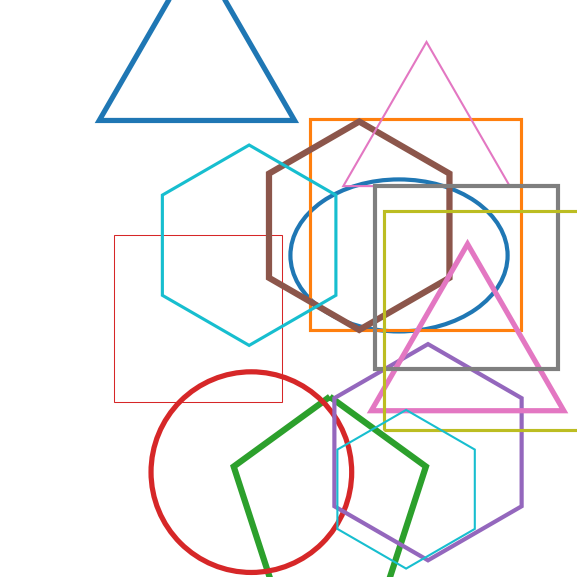[{"shape": "oval", "thickness": 2, "radius": 0.94, "center": [0.691, 0.557]}, {"shape": "triangle", "thickness": 2.5, "radius": 0.98, "center": [0.341, 0.888]}, {"shape": "square", "thickness": 1.5, "radius": 0.91, "center": [0.72, 0.61]}, {"shape": "pentagon", "thickness": 3, "radius": 0.87, "center": [0.571, 0.137]}, {"shape": "square", "thickness": 0.5, "radius": 0.73, "center": [0.342, 0.448]}, {"shape": "circle", "thickness": 2.5, "radius": 0.87, "center": [0.435, 0.182]}, {"shape": "hexagon", "thickness": 2, "radius": 0.94, "center": [0.741, 0.216]}, {"shape": "hexagon", "thickness": 3, "radius": 0.9, "center": [0.622, 0.608]}, {"shape": "triangle", "thickness": 2.5, "radius": 0.96, "center": [0.81, 0.384]}, {"shape": "triangle", "thickness": 1, "radius": 0.83, "center": [0.739, 0.76]}, {"shape": "square", "thickness": 2, "radius": 0.79, "center": [0.808, 0.518]}, {"shape": "square", "thickness": 1.5, "radius": 0.95, "center": [0.855, 0.444]}, {"shape": "hexagon", "thickness": 1, "radius": 0.69, "center": [0.703, 0.152]}, {"shape": "hexagon", "thickness": 1.5, "radius": 0.87, "center": [0.431, 0.575]}]